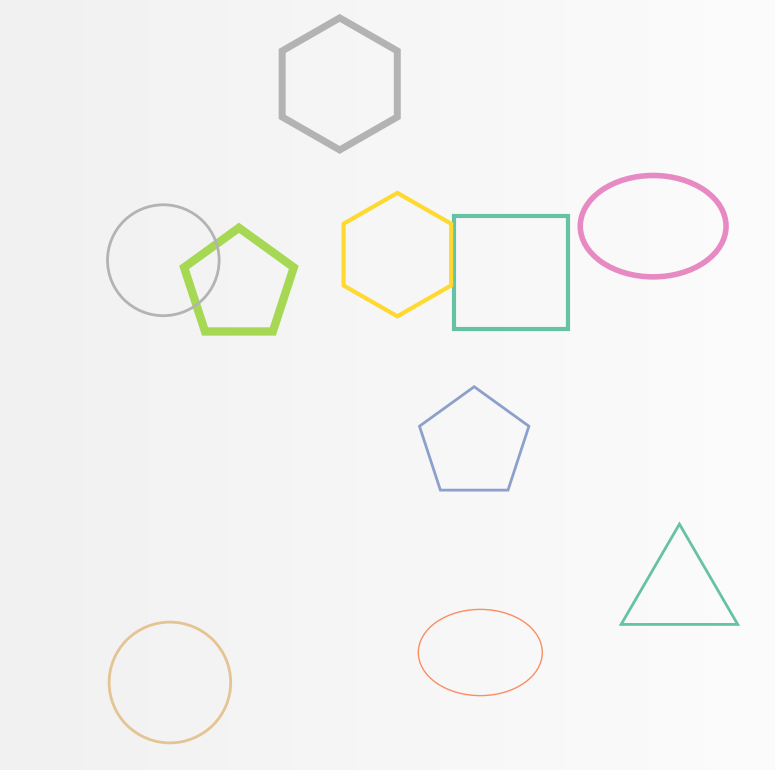[{"shape": "triangle", "thickness": 1, "radius": 0.43, "center": [0.877, 0.232]}, {"shape": "square", "thickness": 1.5, "radius": 0.37, "center": [0.66, 0.646]}, {"shape": "oval", "thickness": 0.5, "radius": 0.4, "center": [0.62, 0.153]}, {"shape": "pentagon", "thickness": 1, "radius": 0.37, "center": [0.612, 0.424]}, {"shape": "oval", "thickness": 2, "radius": 0.47, "center": [0.843, 0.706]}, {"shape": "pentagon", "thickness": 3, "radius": 0.37, "center": [0.308, 0.63]}, {"shape": "hexagon", "thickness": 1.5, "radius": 0.4, "center": [0.513, 0.669]}, {"shape": "circle", "thickness": 1, "radius": 0.39, "center": [0.219, 0.114]}, {"shape": "hexagon", "thickness": 2.5, "radius": 0.43, "center": [0.438, 0.891]}, {"shape": "circle", "thickness": 1, "radius": 0.36, "center": [0.211, 0.662]}]